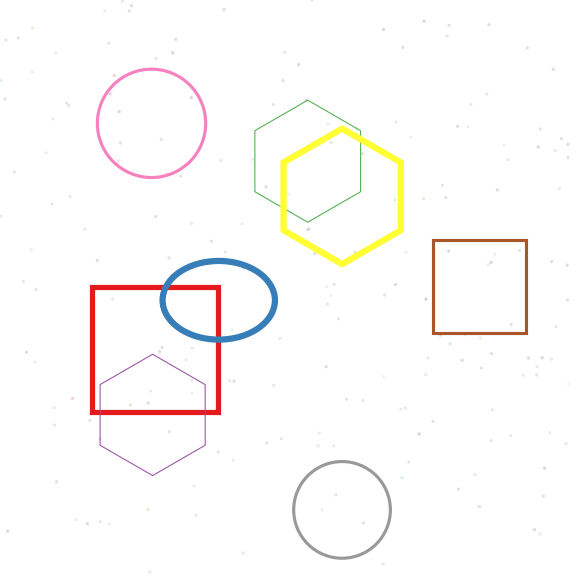[{"shape": "square", "thickness": 2.5, "radius": 0.54, "center": [0.268, 0.394]}, {"shape": "oval", "thickness": 3, "radius": 0.49, "center": [0.379, 0.479]}, {"shape": "hexagon", "thickness": 0.5, "radius": 0.53, "center": [0.533, 0.72]}, {"shape": "hexagon", "thickness": 0.5, "radius": 0.53, "center": [0.264, 0.281]}, {"shape": "hexagon", "thickness": 3, "radius": 0.59, "center": [0.593, 0.659]}, {"shape": "square", "thickness": 1.5, "radius": 0.4, "center": [0.83, 0.503]}, {"shape": "circle", "thickness": 1.5, "radius": 0.47, "center": [0.262, 0.786]}, {"shape": "circle", "thickness": 1.5, "radius": 0.42, "center": [0.592, 0.116]}]